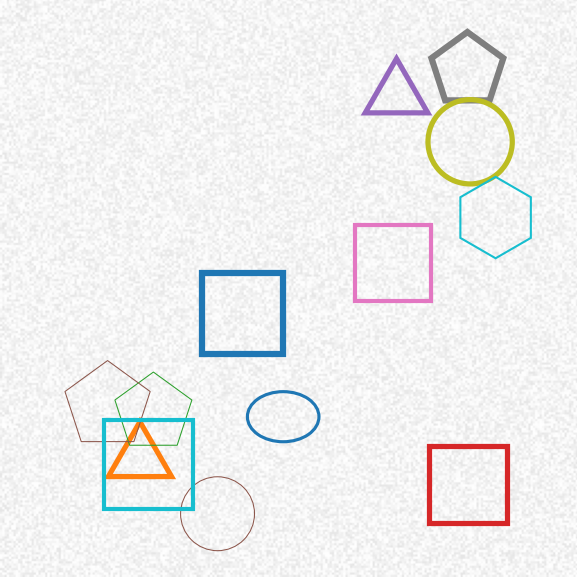[{"shape": "square", "thickness": 3, "radius": 0.35, "center": [0.421, 0.457]}, {"shape": "oval", "thickness": 1.5, "radius": 0.31, "center": [0.49, 0.278]}, {"shape": "triangle", "thickness": 2.5, "radius": 0.32, "center": [0.242, 0.206]}, {"shape": "pentagon", "thickness": 0.5, "radius": 0.35, "center": [0.266, 0.285]}, {"shape": "square", "thickness": 2.5, "radius": 0.34, "center": [0.81, 0.16]}, {"shape": "triangle", "thickness": 2.5, "radius": 0.31, "center": [0.687, 0.835]}, {"shape": "circle", "thickness": 0.5, "radius": 0.32, "center": [0.377, 0.11]}, {"shape": "pentagon", "thickness": 0.5, "radius": 0.39, "center": [0.186, 0.297]}, {"shape": "square", "thickness": 2, "radius": 0.33, "center": [0.68, 0.543]}, {"shape": "pentagon", "thickness": 3, "radius": 0.33, "center": [0.809, 0.878]}, {"shape": "circle", "thickness": 2.5, "radius": 0.36, "center": [0.814, 0.754]}, {"shape": "square", "thickness": 2, "radius": 0.39, "center": [0.258, 0.195]}, {"shape": "hexagon", "thickness": 1, "radius": 0.35, "center": [0.858, 0.622]}]